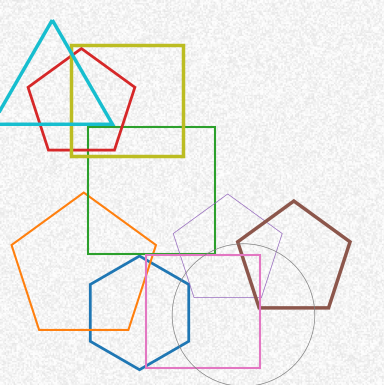[{"shape": "hexagon", "thickness": 2, "radius": 0.74, "center": [0.362, 0.187]}, {"shape": "pentagon", "thickness": 1.5, "radius": 0.99, "center": [0.218, 0.303]}, {"shape": "square", "thickness": 1.5, "radius": 0.82, "center": [0.394, 0.506]}, {"shape": "pentagon", "thickness": 2, "radius": 0.73, "center": [0.212, 0.728]}, {"shape": "pentagon", "thickness": 0.5, "radius": 0.74, "center": [0.592, 0.347]}, {"shape": "pentagon", "thickness": 2.5, "radius": 0.77, "center": [0.763, 0.324]}, {"shape": "square", "thickness": 1.5, "radius": 0.74, "center": [0.527, 0.192]}, {"shape": "circle", "thickness": 0.5, "radius": 0.93, "center": [0.632, 0.182]}, {"shape": "square", "thickness": 2.5, "radius": 0.72, "center": [0.33, 0.739]}, {"shape": "triangle", "thickness": 2.5, "radius": 0.9, "center": [0.136, 0.767]}]